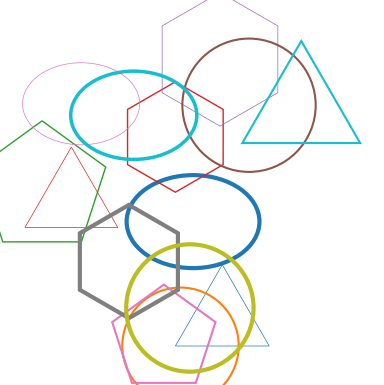[{"shape": "triangle", "thickness": 0.5, "radius": 0.7, "center": [0.577, 0.172]}, {"shape": "oval", "thickness": 3, "radius": 0.86, "center": [0.501, 0.424]}, {"shape": "circle", "thickness": 1.5, "radius": 0.76, "center": [0.469, 0.102]}, {"shape": "pentagon", "thickness": 1, "radius": 0.87, "center": [0.109, 0.512]}, {"shape": "hexagon", "thickness": 1, "radius": 0.72, "center": [0.455, 0.644]}, {"shape": "triangle", "thickness": 0.5, "radius": 0.7, "center": [0.185, 0.479]}, {"shape": "hexagon", "thickness": 0.5, "radius": 0.87, "center": [0.571, 0.846]}, {"shape": "circle", "thickness": 1.5, "radius": 0.87, "center": [0.647, 0.727]}, {"shape": "oval", "thickness": 0.5, "radius": 0.76, "center": [0.211, 0.73]}, {"shape": "pentagon", "thickness": 1.5, "radius": 0.71, "center": [0.426, 0.12]}, {"shape": "hexagon", "thickness": 3, "radius": 0.74, "center": [0.335, 0.321]}, {"shape": "circle", "thickness": 3, "radius": 0.83, "center": [0.493, 0.2]}, {"shape": "triangle", "thickness": 1.5, "radius": 0.88, "center": [0.782, 0.717]}, {"shape": "oval", "thickness": 2.5, "radius": 0.82, "center": [0.347, 0.701]}]